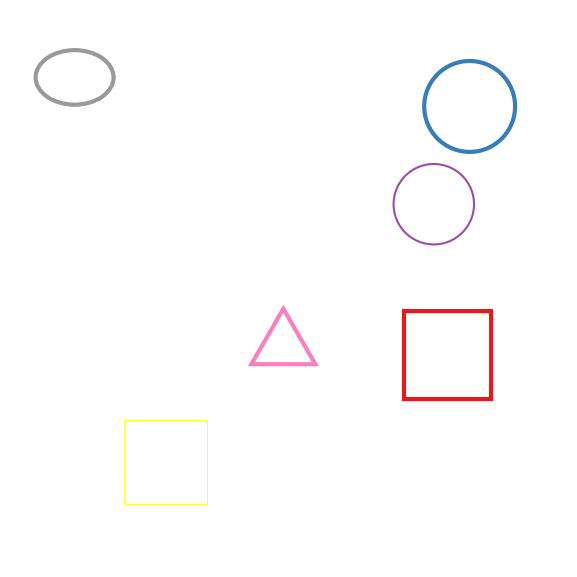[{"shape": "square", "thickness": 2, "radius": 0.38, "center": [0.775, 0.384]}, {"shape": "circle", "thickness": 2, "radius": 0.39, "center": [0.813, 0.815]}, {"shape": "circle", "thickness": 1, "radius": 0.35, "center": [0.751, 0.646]}, {"shape": "square", "thickness": 0.5, "radius": 0.36, "center": [0.287, 0.199]}, {"shape": "triangle", "thickness": 2, "radius": 0.32, "center": [0.491, 0.4]}, {"shape": "oval", "thickness": 2, "radius": 0.34, "center": [0.129, 0.865]}]